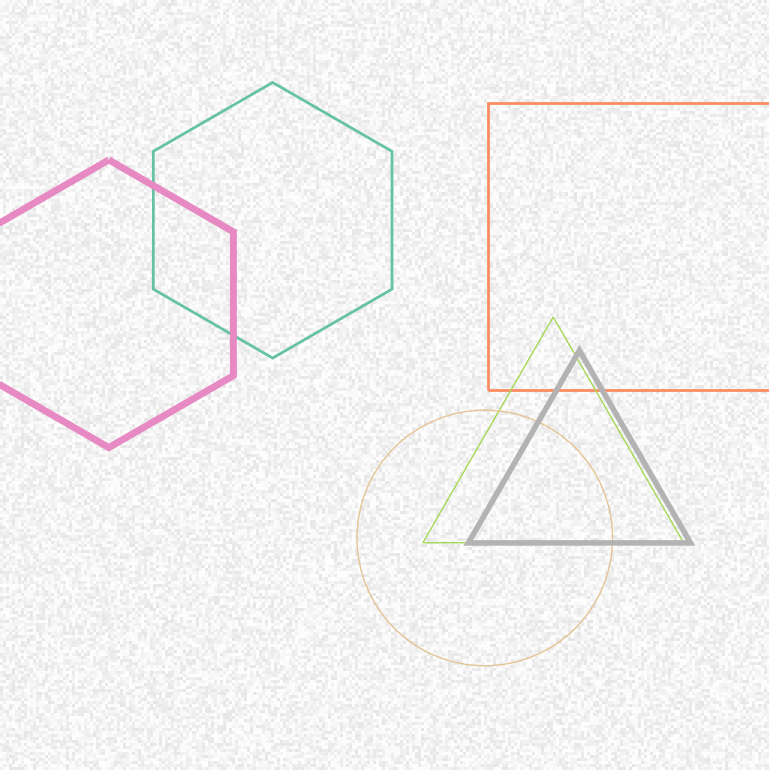[{"shape": "hexagon", "thickness": 1, "radius": 0.89, "center": [0.354, 0.714]}, {"shape": "square", "thickness": 1, "radius": 0.93, "center": [0.82, 0.68]}, {"shape": "hexagon", "thickness": 2.5, "radius": 0.93, "center": [0.141, 0.606]}, {"shape": "triangle", "thickness": 0.5, "radius": 0.98, "center": [0.718, 0.393]}, {"shape": "circle", "thickness": 0.5, "radius": 0.83, "center": [0.63, 0.301]}, {"shape": "triangle", "thickness": 2, "radius": 0.83, "center": [0.753, 0.378]}]